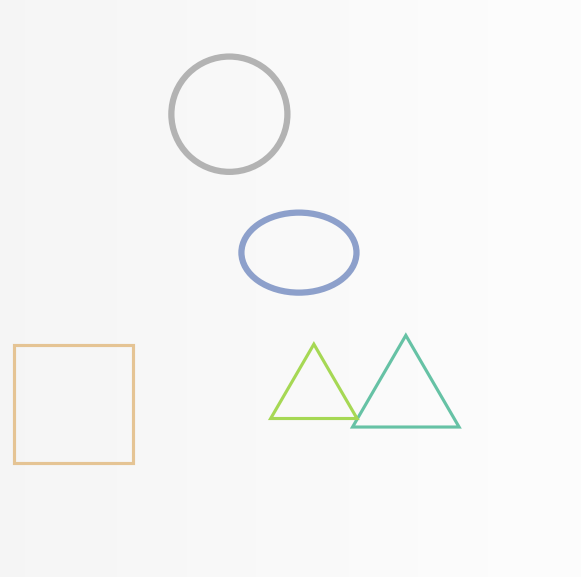[{"shape": "triangle", "thickness": 1.5, "radius": 0.53, "center": [0.698, 0.313]}, {"shape": "oval", "thickness": 3, "radius": 0.49, "center": [0.514, 0.562]}, {"shape": "triangle", "thickness": 1.5, "radius": 0.43, "center": [0.54, 0.317]}, {"shape": "square", "thickness": 1.5, "radius": 0.51, "center": [0.126, 0.299]}, {"shape": "circle", "thickness": 3, "radius": 0.5, "center": [0.395, 0.801]}]